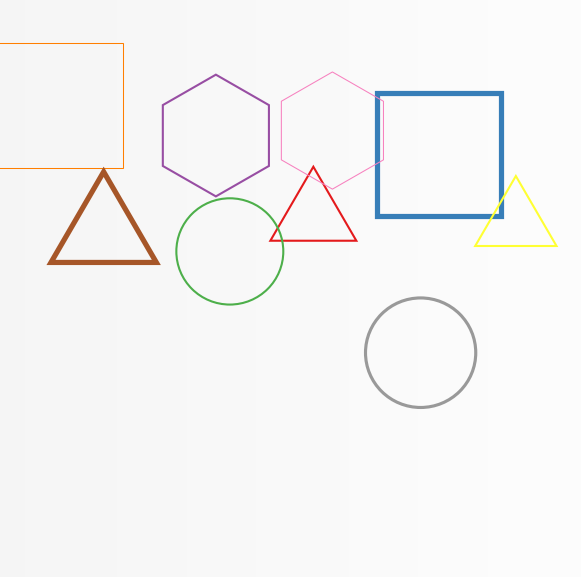[{"shape": "triangle", "thickness": 1, "radius": 0.43, "center": [0.539, 0.625]}, {"shape": "square", "thickness": 2.5, "radius": 0.53, "center": [0.756, 0.731]}, {"shape": "circle", "thickness": 1, "radius": 0.46, "center": [0.395, 0.564]}, {"shape": "hexagon", "thickness": 1, "radius": 0.53, "center": [0.371, 0.764]}, {"shape": "square", "thickness": 0.5, "radius": 0.54, "center": [0.103, 0.817]}, {"shape": "triangle", "thickness": 1, "radius": 0.4, "center": [0.888, 0.614]}, {"shape": "triangle", "thickness": 2.5, "radius": 0.52, "center": [0.178, 0.597]}, {"shape": "hexagon", "thickness": 0.5, "radius": 0.51, "center": [0.572, 0.773]}, {"shape": "circle", "thickness": 1.5, "radius": 0.47, "center": [0.724, 0.388]}]